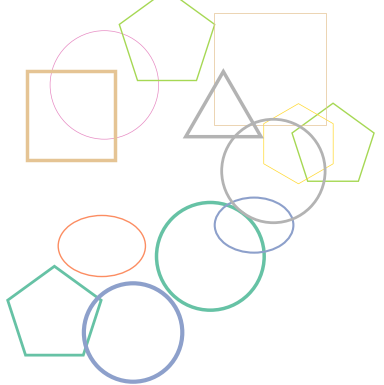[{"shape": "pentagon", "thickness": 2, "radius": 0.64, "center": [0.141, 0.181]}, {"shape": "circle", "thickness": 2.5, "radius": 0.7, "center": [0.546, 0.334]}, {"shape": "oval", "thickness": 1, "radius": 0.57, "center": [0.264, 0.361]}, {"shape": "oval", "thickness": 1.5, "radius": 0.51, "center": [0.66, 0.415]}, {"shape": "circle", "thickness": 3, "radius": 0.64, "center": [0.346, 0.136]}, {"shape": "circle", "thickness": 0.5, "radius": 0.7, "center": [0.271, 0.779]}, {"shape": "pentagon", "thickness": 1, "radius": 0.65, "center": [0.434, 0.896]}, {"shape": "pentagon", "thickness": 1, "radius": 0.56, "center": [0.865, 0.62]}, {"shape": "hexagon", "thickness": 0.5, "radius": 0.52, "center": [0.775, 0.627]}, {"shape": "square", "thickness": 0.5, "radius": 0.73, "center": [0.701, 0.82]}, {"shape": "square", "thickness": 2.5, "radius": 0.57, "center": [0.185, 0.7]}, {"shape": "circle", "thickness": 2, "radius": 0.67, "center": [0.71, 0.556]}, {"shape": "triangle", "thickness": 2.5, "radius": 0.56, "center": [0.58, 0.701]}]